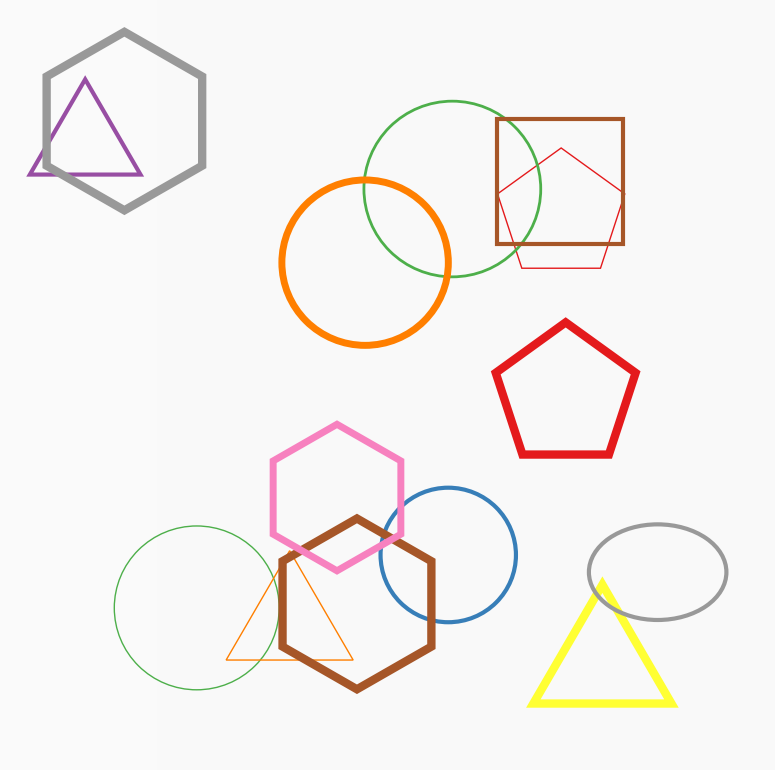[{"shape": "pentagon", "thickness": 0.5, "radius": 0.43, "center": [0.724, 0.721]}, {"shape": "pentagon", "thickness": 3, "radius": 0.47, "center": [0.73, 0.486]}, {"shape": "circle", "thickness": 1.5, "radius": 0.44, "center": [0.578, 0.279]}, {"shape": "circle", "thickness": 1, "radius": 0.57, "center": [0.584, 0.755]}, {"shape": "circle", "thickness": 0.5, "radius": 0.53, "center": [0.254, 0.211]}, {"shape": "triangle", "thickness": 1.5, "radius": 0.41, "center": [0.11, 0.815]}, {"shape": "circle", "thickness": 2.5, "radius": 0.54, "center": [0.471, 0.659]}, {"shape": "triangle", "thickness": 0.5, "radius": 0.47, "center": [0.374, 0.19]}, {"shape": "triangle", "thickness": 3, "radius": 0.51, "center": [0.777, 0.138]}, {"shape": "square", "thickness": 1.5, "radius": 0.41, "center": [0.722, 0.764]}, {"shape": "hexagon", "thickness": 3, "radius": 0.55, "center": [0.461, 0.216]}, {"shape": "hexagon", "thickness": 2.5, "radius": 0.48, "center": [0.435, 0.354]}, {"shape": "oval", "thickness": 1.5, "radius": 0.44, "center": [0.849, 0.257]}, {"shape": "hexagon", "thickness": 3, "radius": 0.58, "center": [0.161, 0.843]}]